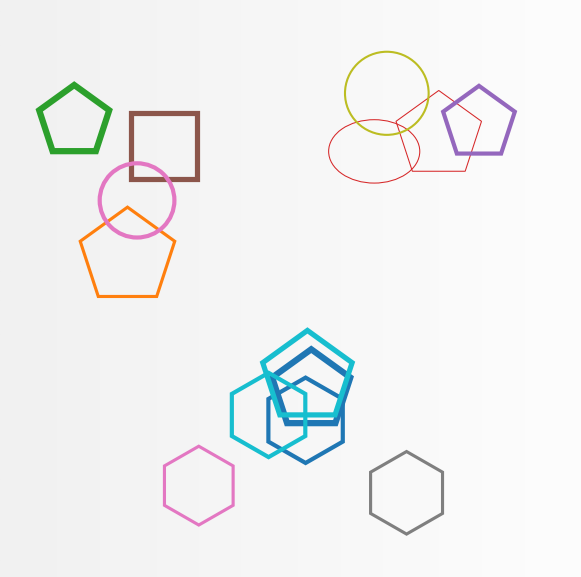[{"shape": "hexagon", "thickness": 2, "radius": 0.37, "center": [0.526, 0.271]}, {"shape": "pentagon", "thickness": 3, "radius": 0.35, "center": [0.535, 0.324]}, {"shape": "pentagon", "thickness": 1.5, "radius": 0.43, "center": [0.219, 0.555]}, {"shape": "pentagon", "thickness": 3, "radius": 0.32, "center": [0.128, 0.789]}, {"shape": "oval", "thickness": 0.5, "radius": 0.39, "center": [0.644, 0.737]}, {"shape": "pentagon", "thickness": 0.5, "radius": 0.39, "center": [0.755, 0.765]}, {"shape": "pentagon", "thickness": 2, "radius": 0.32, "center": [0.824, 0.786]}, {"shape": "square", "thickness": 2.5, "radius": 0.29, "center": [0.282, 0.747]}, {"shape": "hexagon", "thickness": 1.5, "radius": 0.34, "center": [0.342, 0.158]}, {"shape": "circle", "thickness": 2, "radius": 0.32, "center": [0.236, 0.652]}, {"shape": "hexagon", "thickness": 1.5, "radius": 0.36, "center": [0.699, 0.146]}, {"shape": "circle", "thickness": 1, "radius": 0.36, "center": [0.665, 0.838]}, {"shape": "hexagon", "thickness": 2, "radius": 0.36, "center": [0.462, 0.281]}, {"shape": "pentagon", "thickness": 2.5, "radius": 0.4, "center": [0.529, 0.346]}]